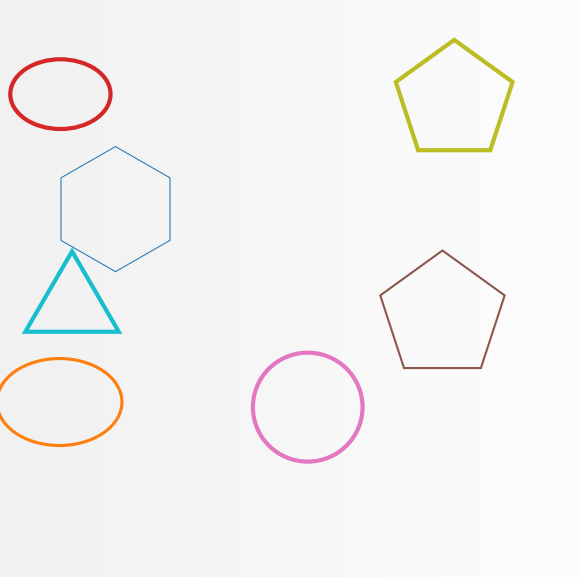[{"shape": "hexagon", "thickness": 0.5, "radius": 0.54, "center": [0.199, 0.637]}, {"shape": "oval", "thickness": 1.5, "radius": 0.54, "center": [0.102, 0.303]}, {"shape": "oval", "thickness": 2, "radius": 0.43, "center": [0.104, 0.836]}, {"shape": "pentagon", "thickness": 1, "radius": 0.56, "center": [0.761, 0.453]}, {"shape": "circle", "thickness": 2, "radius": 0.47, "center": [0.529, 0.294]}, {"shape": "pentagon", "thickness": 2, "radius": 0.53, "center": [0.781, 0.824]}, {"shape": "triangle", "thickness": 2, "radius": 0.46, "center": [0.124, 0.471]}]